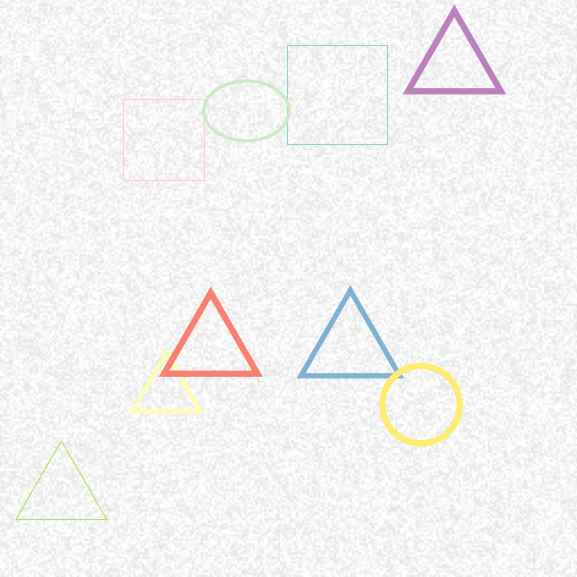[{"shape": "square", "thickness": 0.5, "radius": 0.43, "center": [0.583, 0.836]}, {"shape": "triangle", "thickness": 2, "radius": 0.34, "center": [0.288, 0.321]}, {"shape": "triangle", "thickness": 3, "radius": 0.47, "center": [0.365, 0.399]}, {"shape": "triangle", "thickness": 2.5, "radius": 0.49, "center": [0.607, 0.398]}, {"shape": "triangle", "thickness": 0.5, "radius": 0.45, "center": [0.106, 0.145]}, {"shape": "square", "thickness": 0.5, "radius": 0.35, "center": [0.284, 0.758]}, {"shape": "triangle", "thickness": 3, "radius": 0.46, "center": [0.787, 0.888]}, {"shape": "oval", "thickness": 1.5, "radius": 0.37, "center": [0.427, 0.807]}, {"shape": "circle", "thickness": 3, "radius": 0.34, "center": [0.729, 0.299]}]